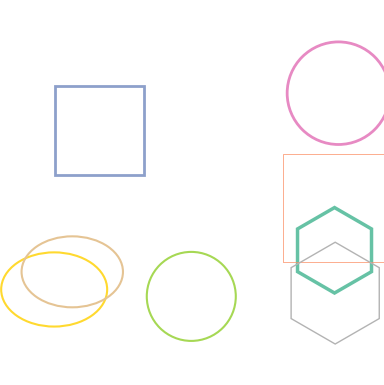[{"shape": "hexagon", "thickness": 2.5, "radius": 0.55, "center": [0.869, 0.35]}, {"shape": "square", "thickness": 0.5, "radius": 0.7, "center": [0.875, 0.46]}, {"shape": "square", "thickness": 2, "radius": 0.58, "center": [0.257, 0.662]}, {"shape": "circle", "thickness": 2, "radius": 0.67, "center": [0.879, 0.758]}, {"shape": "circle", "thickness": 1.5, "radius": 0.58, "center": [0.497, 0.23]}, {"shape": "oval", "thickness": 1.5, "radius": 0.69, "center": [0.141, 0.248]}, {"shape": "oval", "thickness": 1.5, "radius": 0.66, "center": [0.188, 0.294]}, {"shape": "hexagon", "thickness": 1, "radius": 0.66, "center": [0.871, 0.239]}]